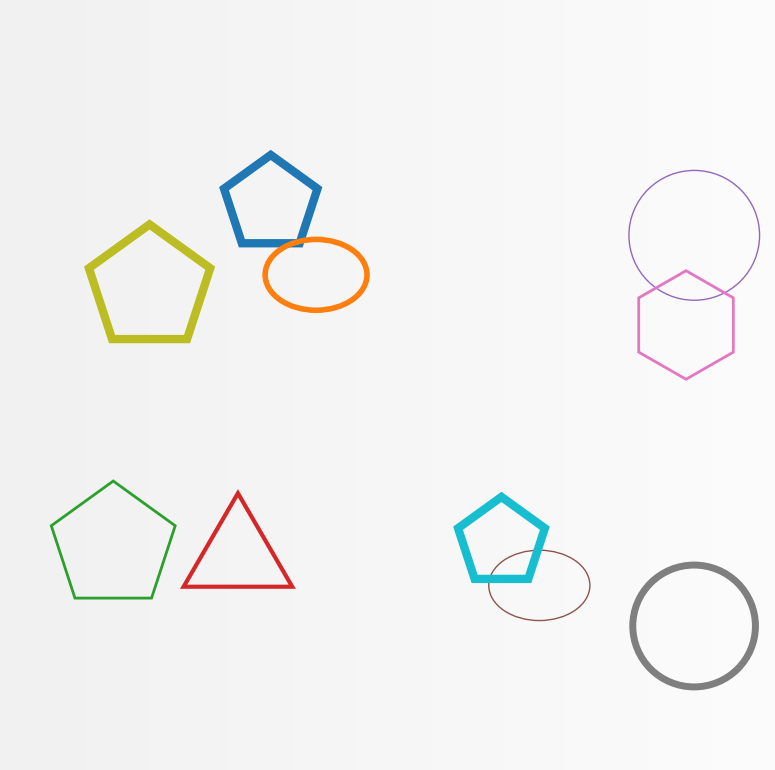[{"shape": "pentagon", "thickness": 3, "radius": 0.32, "center": [0.349, 0.735]}, {"shape": "oval", "thickness": 2, "radius": 0.33, "center": [0.408, 0.643]}, {"shape": "pentagon", "thickness": 1, "radius": 0.42, "center": [0.146, 0.291]}, {"shape": "triangle", "thickness": 1.5, "radius": 0.4, "center": [0.307, 0.278]}, {"shape": "circle", "thickness": 0.5, "radius": 0.42, "center": [0.896, 0.694]}, {"shape": "oval", "thickness": 0.5, "radius": 0.33, "center": [0.696, 0.24]}, {"shape": "hexagon", "thickness": 1, "radius": 0.35, "center": [0.885, 0.578]}, {"shape": "circle", "thickness": 2.5, "radius": 0.4, "center": [0.896, 0.187]}, {"shape": "pentagon", "thickness": 3, "radius": 0.41, "center": [0.193, 0.626]}, {"shape": "pentagon", "thickness": 3, "radius": 0.29, "center": [0.647, 0.296]}]